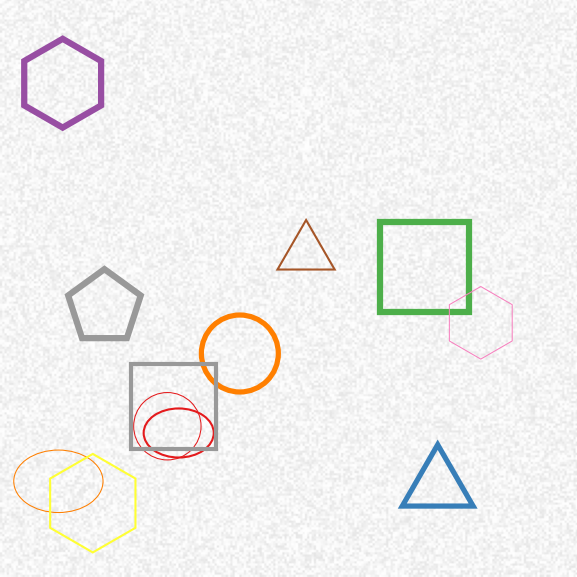[{"shape": "oval", "thickness": 1, "radius": 0.3, "center": [0.309, 0.249]}, {"shape": "circle", "thickness": 0.5, "radius": 0.29, "center": [0.29, 0.261]}, {"shape": "triangle", "thickness": 2.5, "radius": 0.35, "center": [0.758, 0.158]}, {"shape": "square", "thickness": 3, "radius": 0.39, "center": [0.735, 0.537]}, {"shape": "hexagon", "thickness": 3, "radius": 0.38, "center": [0.109, 0.855]}, {"shape": "circle", "thickness": 2.5, "radius": 0.33, "center": [0.415, 0.387]}, {"shape": "oval", "thickness": 0.5, "radius": 0.39, "center": [0.101, 0.166]}, {"shape": "hexagon", "thickness": 1, "radius": 0.43, "center": [0.161, 0.128]}, {"shape": "triangle", "thickness": 1, "radius": 0.29, "center": [0.53, 0.561]}, {"shape": "hexagon", "thickness": 0.5, "radius": 0.31, "center": [0.833, 0.44]}, {"shape": "square", "thickness": 2, "radius": 0.37, "center": [0.301, 0.295]}, {"shape": "pentagon", "thickness": 3, "radius": 0.33, "center": [0.181, 0.467]}]